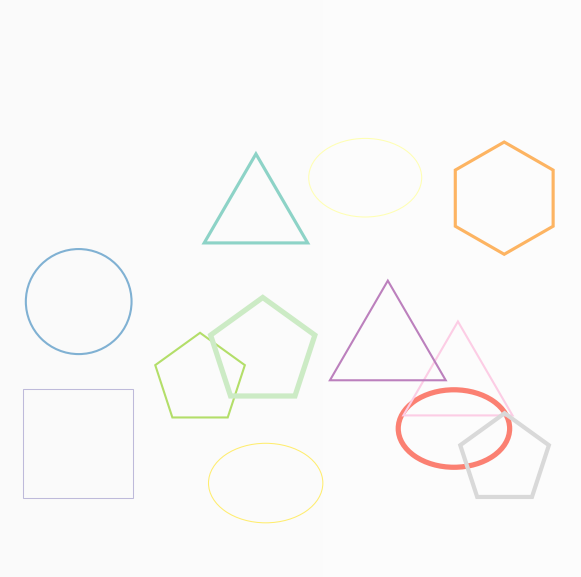[{"shape": "triangle", "thickness": 1.5, "radius": 0.51, "center": [0.44, 0.63]}, {"shape": "oval", "thickness": 0.5, "radius": 0.49, "center": [0.628, 0.691]}, {"shape": "square", "thickness": 0.5, "radius": 0.47, "center": [0.133, 0.231]}, {"shape": "oval", "thickness": 2.5, "radius": 0.48, "center": [0.781, 0.257]}, {"shape": "circle", "thickness": 1, "radius": 0.45, "center": [0.135, 0.477]}, {"shape": "hexagon", "thickness": 1.5, "radius": 0.49, "center": [0.867, 0.656]}, {"shape": "pentagon", "thickness": 1, "radius": 0.41, "center": [0.344, 0.342]}, {"shape": "triangle", "thickness": 1, "radius": 0.54, "center": [0.788, 0.334]}, {"shape": "pentagon", "thickness": 2, "radius": 0.4, "center": [0.868, 0.203]}, {"shape": "triangle", "thickness": 1, "radius": 0.58, "center": [0.667, 0.398]}, {"shape": "pentagon", "thickness": 2.5, "radius": 0.47, "center": [0.452, 0.39]}, {"shape": "oval", "thickness": 0.5, "radius": 0.49, "center": [0.457, 0.163]}]